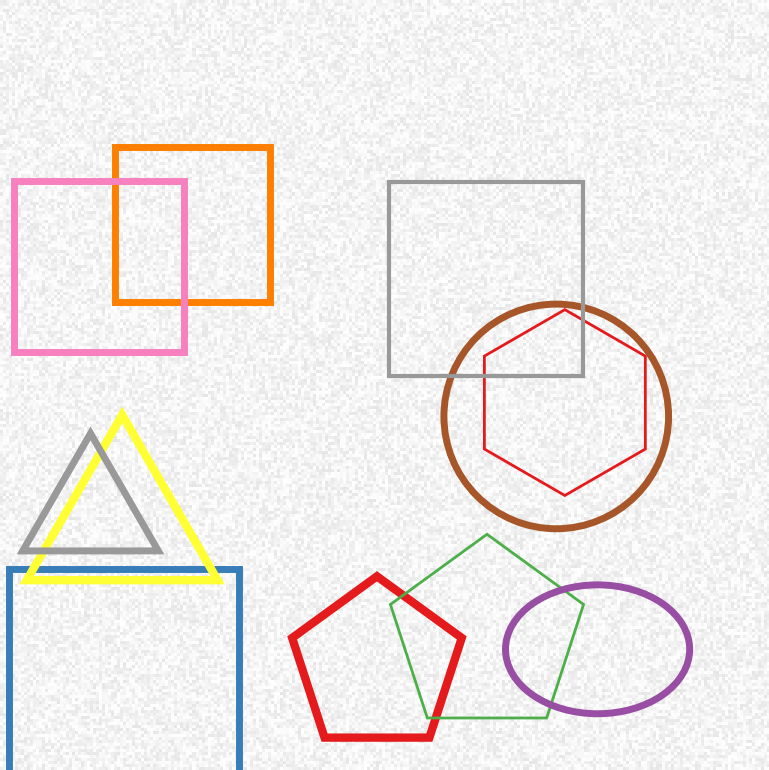[{"shape": "hexagon", "thickness": 1, "radius": 0.6, "center": [0.734, 0.477]}, {"shape": "pentagon", "thickness": 3, "radius": 0.58, "center": [0.49, 0.136]}, {"shape": "square", "thickness": 2.5, "radius": 0.75, "center": [0.161, 0.112]}, {"shape": "pentagon", "thickness": 1, "radius": 0.66, "center": [0.632, 0.174]}, {"shape": "oval", "thickness": 2.5, "radius": 0.6, "center": [0.776, 0.157]}, {"shape": "square", "thickness": 2.5, "radius": 0.5, "center": [0.25, 0.708]}, {"shape": "triangle", "thickness": 3, "radius": 0.72, "center": [0.159, 0.318]}, {"shape": "circle", "thickness": 2.5, "radius": 0.73, "center": [0.722, 0.459]}, {"shape": "square", "thickness": 2.5, "radius": 0.55, "center": [0.129, 0.654]}, {"shape": "triangle", "thickness": 2.5, "radius": 0.51, "center": [0.118, 0.335]}, {"shape": "square", "thickness": 1.5, "radius": 0.63, "center": [0.631, 0.638]}]